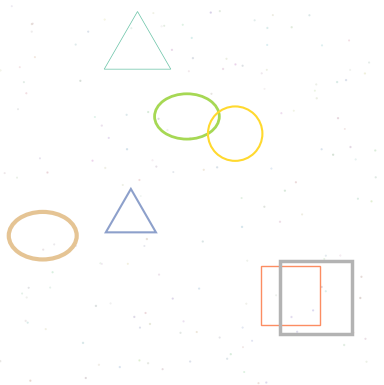[{"shape": "triangle", "thickness": 0.5, "radius": 0.5, "center": [0.357, 0.87]}, {"shape": "square", "thickness": 1, "radius": 0.38, "center": [0.756, 0.233]}, {"shape": "triangle", "thickness": 1.5, "radius": 0.38, "center": [0.34, 0.434]}, {"shape": "oval", "thickness": 2, "radius": 0.42, "center": [0.486, 0.698]}, {"shape": "circle", "thickness": 1.5, "radius": 0.35, "center": [0.611, 0.653]}, {"shape": "oval", "thickness": 3, "radius": 0.44, "center": [0.111, 0.388]}, {"shape": "square", "thickness": 2.5, "radius": 0.47, "center": [0.821, 0.227]}]